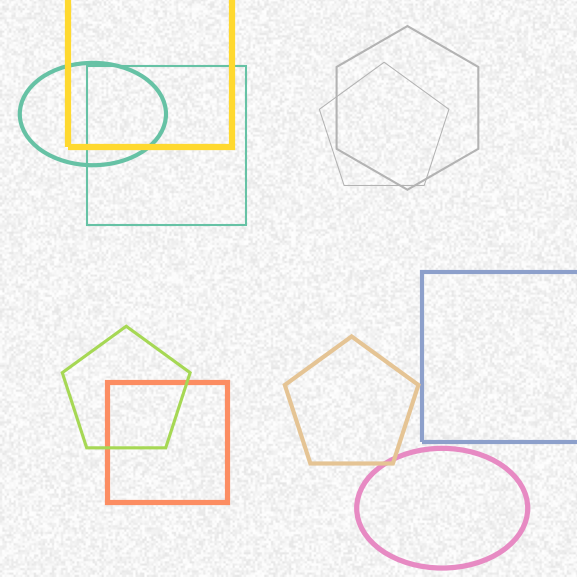[{"shape": "oval", "thickness": 2, "radius": 0.63, "center": [0.161, 0.802]}, {"shape": "square", "thickness": 1, "radius": 0.69, "center": [0.288, 0.747]}, {"shape": "square", "thickness": 2.5, "radius": 0.52, "center": [0.289, 0.234]}, {"shape": "square", "thickness": 2, "radius": 0.74, "center": [0.878, 0.381]}, {"shape": "oval", "thickness": 2.5, "radius": 0.74, "center": [0.766, 0.119]}, {"shape": "pentagon", "thickness": 1.5, "radius": 0.58, "center": [0.219, 0.318]}, {"shape": "square", "thickness": 3, "radius": 0.71, "center": [0.259, 0.887]}, {"shape": "pentagon", "thickness": 2, "radius": 0.61, "center": [0.609, 0.295]}, {"shape": "hexagon", "thickness": 1, "radius": 0.71, "center": [0.706, 0.812]}, {"shape": "pentagon", "thickness": 0.5, "radius": 0.59, "center": [0.665, 0.773]}]